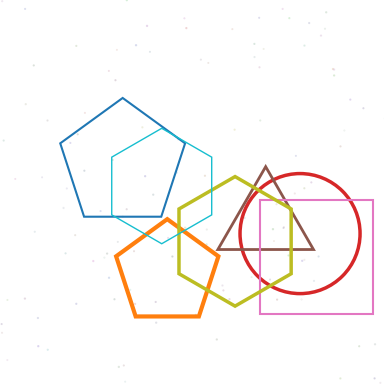[{"shape": "pentagon", "thickness": 1.5, "radius": 0.85, "center": [0.319, 0.575]}, {"shape": "pentagon", "thickness": 3, "radius": 0.7, "center": [0.434, 0.291]}, {"shape": "circle", "thickness": 2.5, "radius": 0.78, "center": [0.779, 0.393]}, {"shape": "triangle", "thickness": 2, "radius": 0.72, "center": [0.69, 0.424]}, {"shape": "square", "thickness": 1.5, "radius": 0.74, "center": [0.822, 0.333]}, {"shape": "hexagon", "thickness": 2.5, "radius": 0.84, "center": [0.611, 0.373]}, {"shape": "hexagon", "thickness": 1, "radius": 0.75, "center": [0.42, 0.517]}]